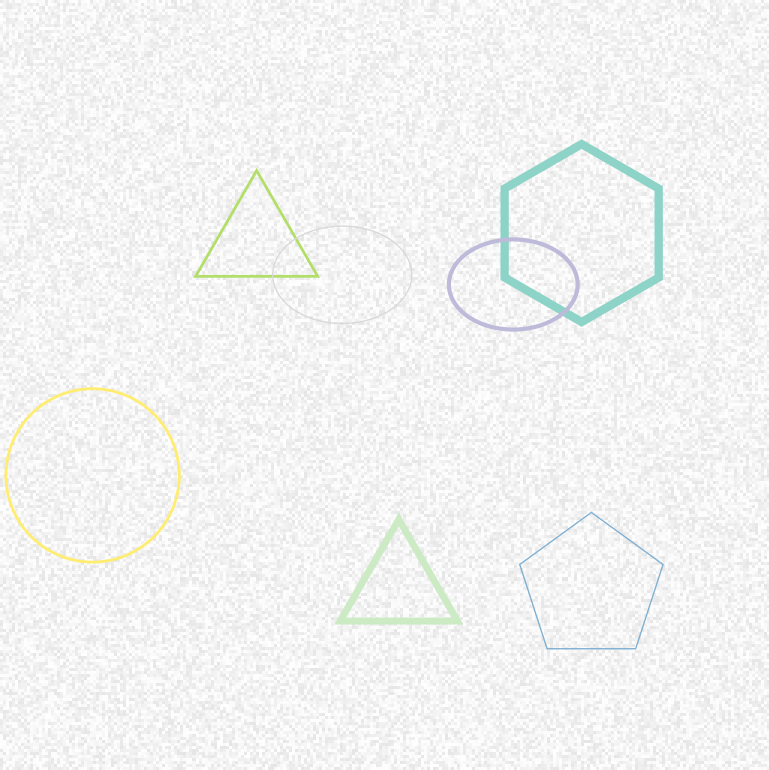[{"shape": "hexagon", "thickness": 3, "radius": 0.58, "center": [0.755, 0.697]}, {"shape": "oval", "thickness": 1.5, "radius": 0.42, "center": [0.667, 0.631]}, {"shape": "pentagon", "thickness": 0.5, "radius": 0.49, "center": [0.768, 0.237]}, {"shape": "triangle", "thickness": 1, "radius": 0.46, "center": [0.333, 0.687]}, {"shape": "oval", "thickness": 0.5, "radius": 0.45, "center": [0.445, 0.643]}, {"shape": "triangle", "thickness": 2.5, "radius": 0.44, "center": [0.518, 0.237]}, {"shape": "circle", "thickness": 1, "radius": 0.56, "center": [0.12, 0.383]}]